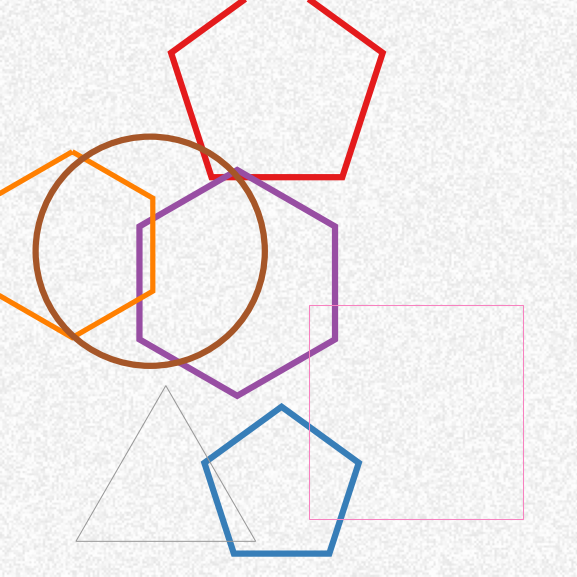[{"shape": "pentagon", "thickness": 3, "radius": 0.96, "center": [0.479, 0.848]}, {"shape": "pentagon", "thickness": 3, "radius": 0.7, "center": [0.488, 0.154]}, {"shape": "hexagon", "thickness": 3, "radius": 0.98, "center": [0.411, 0.509]}, {"shape": "hexagon", "thickness": 2.5, "radius": 0.8, "center": [0.125, 0.575]}, {"shape": "circle", "thickness": 3, "radius": 0.99, "center": [0.26, 0.564]}, {"shape": "square", "thickness": 0.5, "radius": 0.93, "center": [0.72, 0.286]}, {"shape": "triangle", "thickness": 0.5, "radius": 0.9, "center": [0.287, 0.152]}]